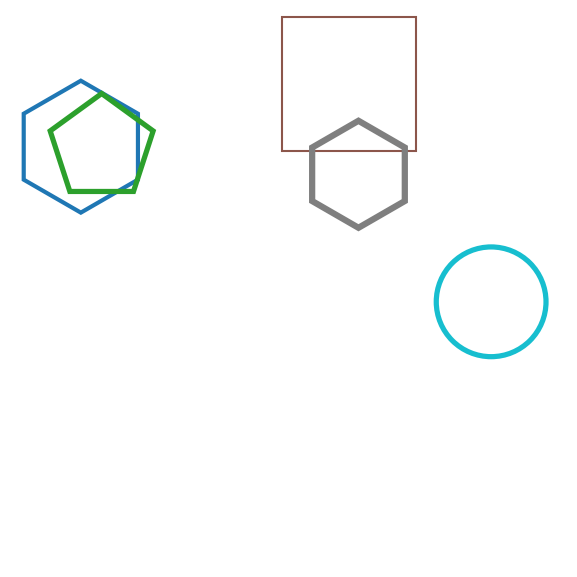[{"shape": "hexagon", "thickness": 2, "radius": 0.57, "center": [0.14, 0.745]}, {"shape": "pentagon", "thickness": 2.5, "radius": 0.47, "center": [0.176, 0.743]}, {"shape": "square", "thickness": 1, "radius": 0.58, "center": [0.604, 0.854]}, {"shape": "hexagon", "thickness": 3, "radius": 0.46, "center": [0.621, 0.697]}, {"shape": "circle", "thickness": 2.5, "radius": 0.48, "center": [0.85, 0.477]}]